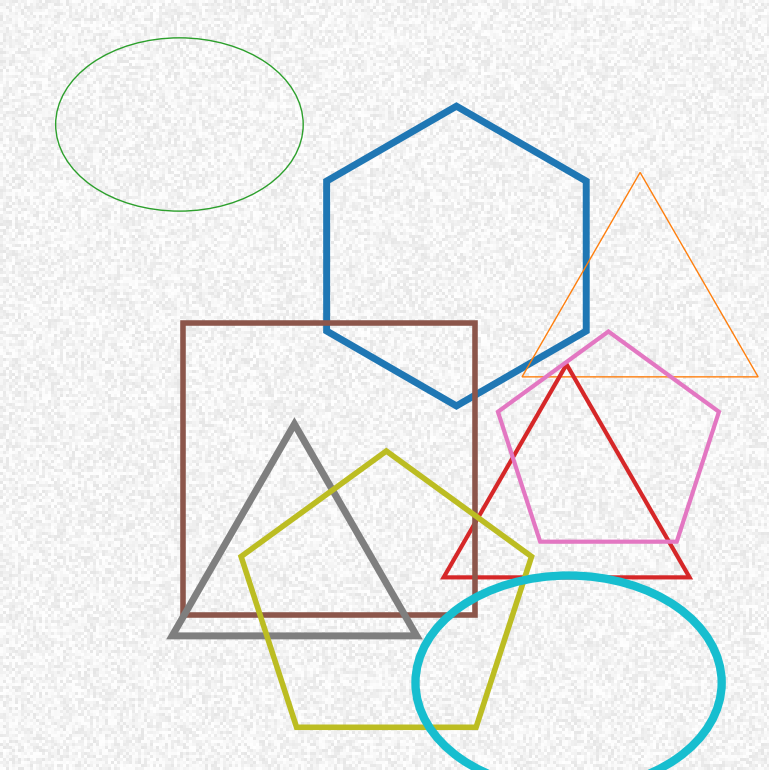[{"shape": "hexagon", "thickness": 2.5, "radius": 0.97, "center": [0.593, 0.667]}, {"shape": "triangle", "thickness": 0.5, "radius": 0.88, "center": [0.831, 0.599]}, {"shape": "oval", "thickness": 0.5, "radius": 0.8, "center": [0.233, 0.838]}, {"shape": "triangle", "thickness": 1.5, "radius": 0.92, "center": [0.736, 0.342]}, {"shape": "square", "thickness": 2, "radius": 0.95, "center": [0.427, 0.391]}, {"shape": "pentagon", "thickness": 1.5, "radius": 0.75, "center": [0.79, 0.419]}, {"shape": "triangle", "thickness": 2.5, "radius": 0.92, "center": [0.382, 0.266]}, {"shape": "pentagon", "thickness": 2, "radius": 0.99, "center": [0.502, 0.216]}, {"shape": "oval", "thickness": 3, "radius": 0.99, "center": [0.738, 0.113]}]